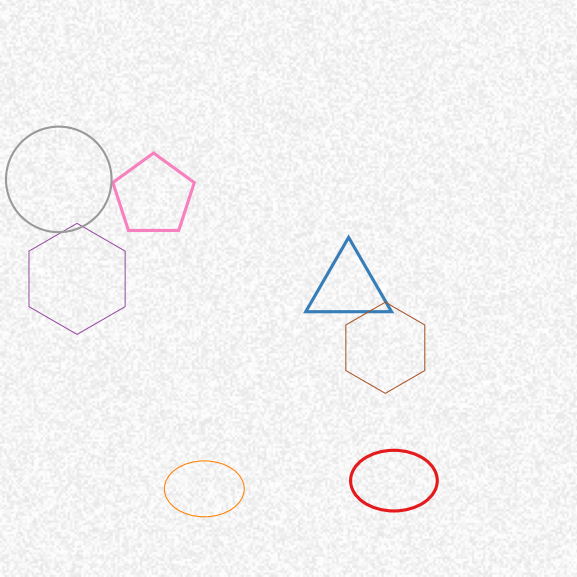[{"shape": "oval", "thickness": 1.5, "radius": 0.38, "center": [0.682, 0.167]}, {"shape": "triangle", "thickness": 1.5, "radius": 0.43, "center": [0.604, 0.502]}, {"shape": "hexagon", "thickness": 0.5, "radius": 0.48, "center": [0.133, 0.516]}, {"shape": "oval", "thickness": 0.5, "radius": 0.35, "center": [0.354, 0.153]}, {"shape": "hexagon", "thickness": 0.5, "radius": 0.39, "center": [0.667, 0.397]}, {"shape": "pentagon", "thickness": 1.5, "radius": 0.37, "center": [0.266, 0.66]}, {"shape": "circle", "thickness": 1, "radius": 0.46, "center": [0.102, 0.688]}]